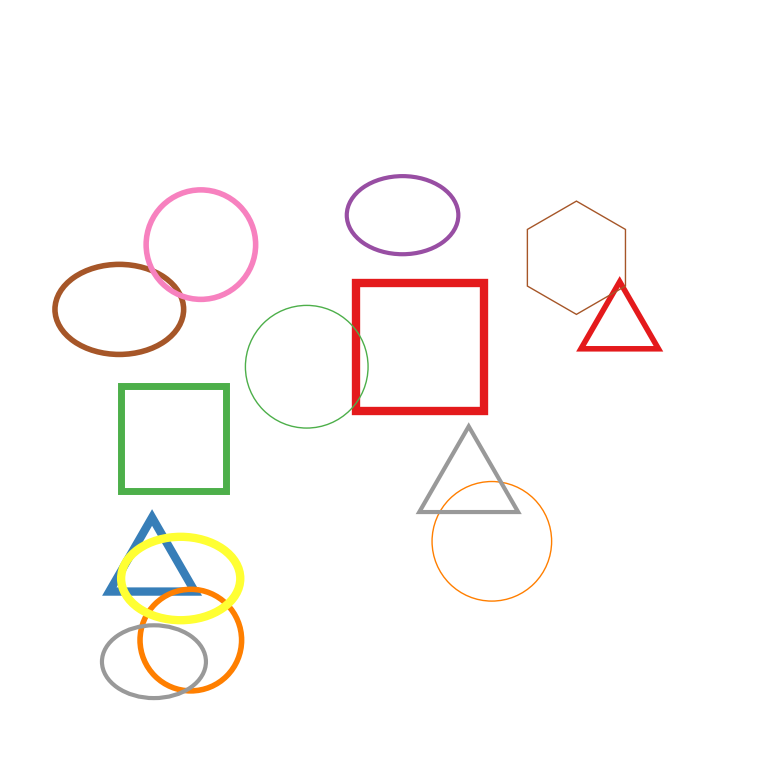[{"shape": "triangle", "thickness": 2, "radius": 0.29, "center": [0.805, 0.576]}, {"shape": "square", "thickness": 3, "radius": 0.41, "center": [0.546, 0.549]}, {"shape": "triangle", "thickness": 3, "radius": 0.32, "center": [0.197, 0.264]}, {"shape": "circle", "thickness": 0.5, "radius": 0.4, "center": [0.398, 0.524]}, {"shape": "square", "thickness": 2.5, "radius": 0.34, "center": [0.225, 0.431]}, {"shape": "oval", "thickness": 1.5, "radius": 0.36, "center": [0.523, 0.721]}, {"shape": "circle", "thickness": 2, "radius": 0.33, "center": [0.248, 0.169]}, {"shape": "circle", "thickness": 0.5, "radius": 0.39, "center": [0.639, 0.297]}, {"shape": "oval", "thickness": 3, "radius": 0.39, "center": [0.235, 0.249]}, {"shape": "hexagon", "thickness": 0.5, "radius": 0.37, "center": [0.749, 0.665]}, {"shape": "oval", "thickness": 2, "radius": 0.42, "center": [0.155, 0.598]}, {"shape": "circle", "thickness": 2, "radius": 0.36, "center": [0.261, 0.682]}, {"shape": "oval", "thickness": 1.5, "radius": 0.34, "center": [0.2, 0.141]}, {"shape": "triangle", "thickness": 1.5, "radius": 0.37, "center": [0.609, 0.372]}]